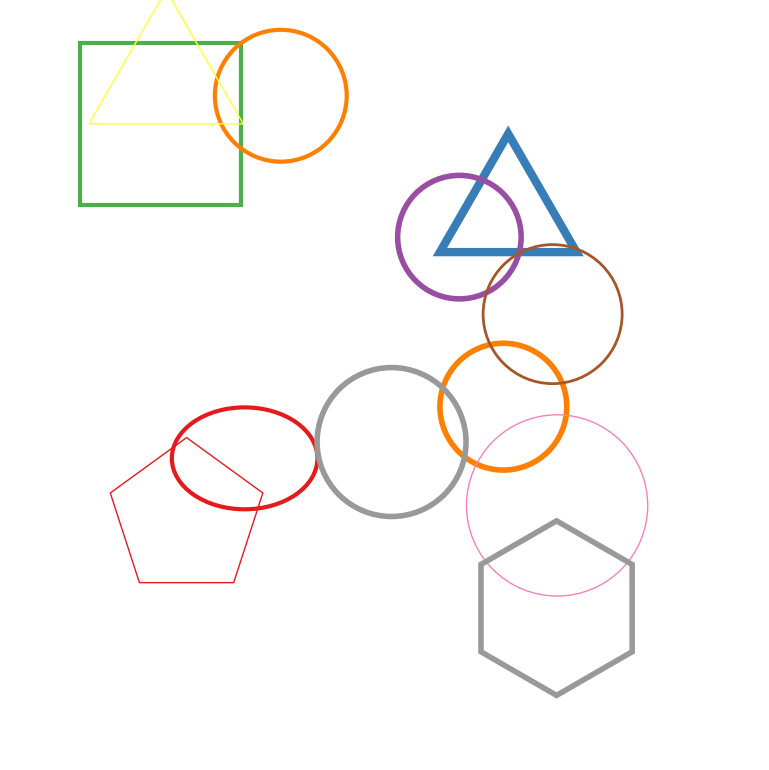[{"shape": "oval", "thickness": 1.5, "radius": 0.47, "center": [0.318, 0.405]}, {"shape": "pentagon", "thickness": 0.5, "radius": 0.52, "center": [0.242, 0.328]}, {"shape": "triangle", "thickness": 3, "radius": 0.51, "center": [0.66, 0.724]}, {"shape": "square", "thickness": 1.5, "radius": 0.52, "center": [0.208, 0.839]}, {"shape": "circle", "thickness": 2, "radius": 0.4, "center": [0.597, 0.692]}, {"shape": "circle", "thickness": 1.5, "radius": 0.43, "center": [0.365, 0.876]}, {"shape": "circle", "thickness": 2, "radius": 0.41, "center": [0.654, 0.472]}, {"shape": "triangle", "thickness": 0.5, "radius": 0.58, "center": [0.216, 0.897]}, {"shape": "circle", "thickness": 1, "radius": 0.45, "center": [0.718, 0.592]}, {"shape": "circle", "thickness": 0.5, "radius": 0.59, "center": [0.724, 0.344]}, {"shape": "hexagon", "thickness": 2, "radius": 0.57, "center": [0.723, 0.21]}, {"shape": "circle", "thickness": 2, "radius": 0.48, "center": [0.509, 0.426]}]